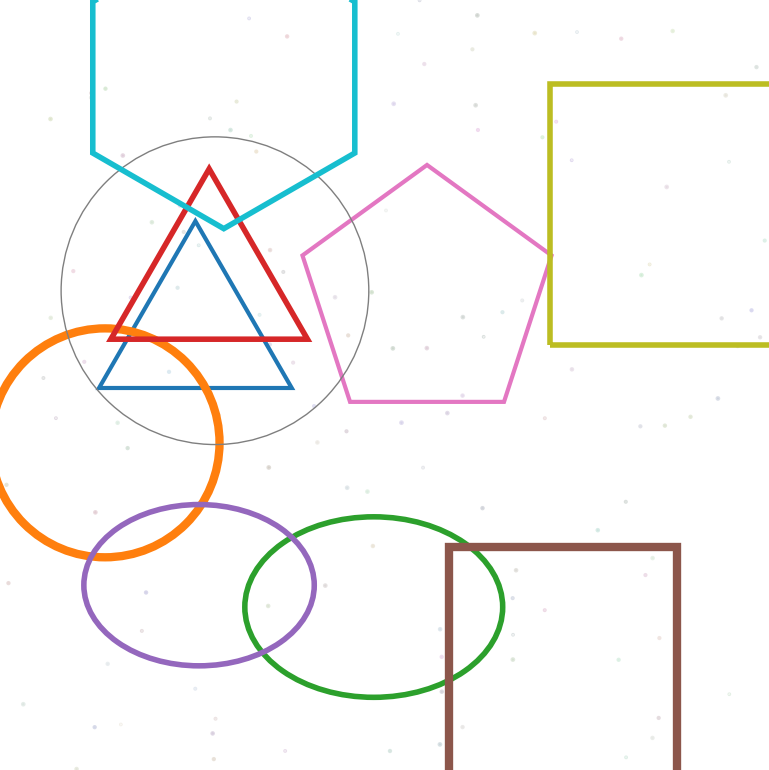[{"shape": "triangle", "thickness": 1.5, "radius": 0.72, "center": [0.254, 0.568]}, {"shape": "circle", "thickness": 3, "radius": 0.74, "center": [0.136, 0.425]}, {"shape": "oval", "thickness": 2, "radius": 0.84, "center": [0.485, 0.212]}, {"shape": "triangle", "thickness": 2, "radius": 0.74, "center": [0.272, 0.633]}, {"shape": "oval", "thickness": 2, "radius": 0.75, "center": [0.259, 0.24]}, {"shape": "square", "thickness": 3, "radius": 0.74, "center": [0.731, 0.142]}, {"shape": "pentagon", "thickness": 1.5, "radius": 0.85, "center": [0.555, 0.616]}, {"shape": "circle", "thickness": 0.5, "radius": 1.0, "center": [0.279, 0.622]}, {"shape": "square", "thickness": 2, "radius": 0.85, "center": [0.884, 0.722]}, {"shape": "hexagon", "thickness": 2, "radius": 0.98, "center": [0.291, 0.9]}]